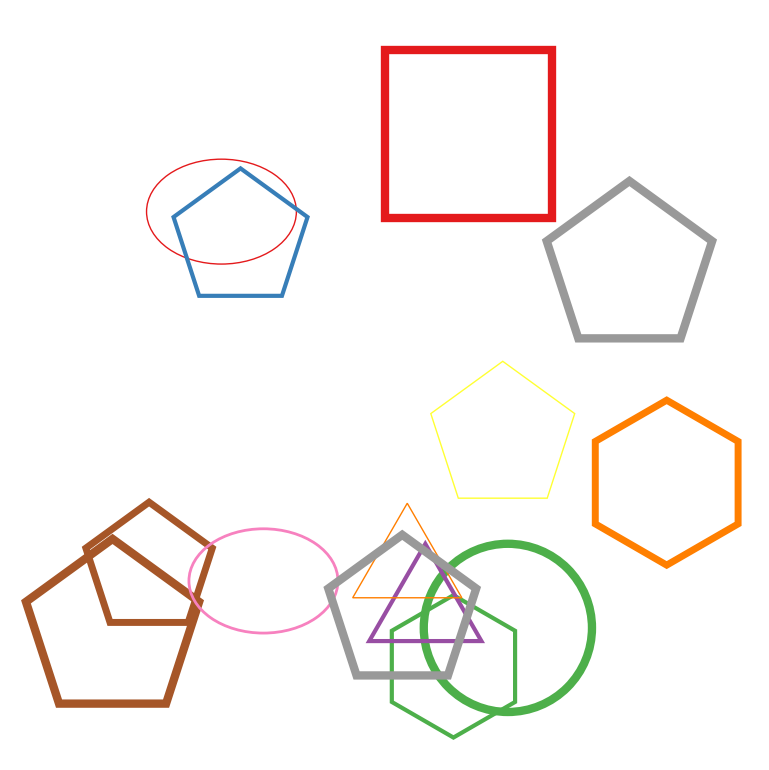[{"shape": "oval", "thickness": 0.5, "radius": 0.49, "center": [0.288, 0.725]}, {"shape": "square", "thickness": 3, "radius": 0.54, "center": [0.608, 0.826]}, {"shape": "pentagon", "thickness": 1.5, "radius": 0.46, "center": [0.312, 0.69]}, {"shape": "circle", "thickness": 3, "radius": 0.55, "center": [0.66, 0.185]}, {"shape": "hexagon", "thickness": 1.5, "radius": 0.46, "center": [0.589, 0.135]}, {"shape": "triangle", "thickness": 1.5, "radius": 0.42, "center": [0.552, 0.21]}, {"shape": "triangle", "thickness": 0.5, "radius": 0.41, "center": [0.529, 0.265]}, {"shape": "hexagon", "thickness": 2.5, "radius": 0.54, "center": [0.866, 0.373]}, {"shape": "pentagon", "thickness": 0.5, "radius": 0.49, "center": [0.653, 0.433]}, {"shape": "pentagon", "thickness": 2.5, "radius": 0.43, "center": [0.194, 0.261]}, {"shape": "pentagon", "thickness": 3, "radius": 0.59, "center": [0.146, 0.182]}, {"shape": "oval", "thickness": 1, "radius": 0.48, "center": [0.342, 0.246]}, {"shape": "pentagon", "thickness": 3, "radius": 0.56, "center": [0.817, 0.652]}, {"shape": "pentagon", "thickness": 3, "radius": 0.5, "center": [0.522, 0.204]}]